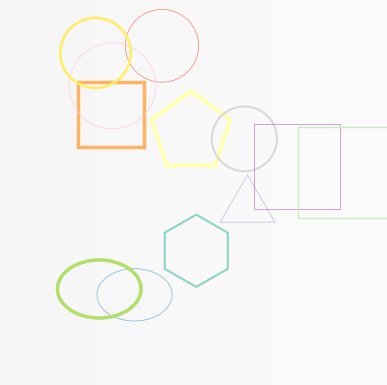[{"shape": "hexagon", "thickness": 1.5, "radius": 0.47, "center": [0.506, 0.349]}, {"shape": "pentagon", "thickness": 3, "radius": 0.53, "center": [0.493, 0.657]}, {"shape": "triangle", "thickness": 0.5, "radius": 0.41, "center": [0.639, 0.464]}, {"shape": "circle", "thickness": 0.5, "radius": 0.47, "center": [0.418, 0.881]}, {"shape": "oval", "thickness": 0.5, "radius": 0.49, "center": [0.347, 0.234]}, {"shape": "square", "thickness": 2.5, "radius": 0.42, "center": [0.287, 0.703]}, {"shape": "oval", "thickness": 2.5, "radius": 0.54, "center": [0.256, 0.249]}, {"shape": "circle", "thickness": 0.5, "radius": 0.56, "center": [0.29, 0.777]}, {"shape": "circle", "thickness": 1.5, "radius": 0.42, "center": [0.631, 0.639]}, {"shape": "square", "thickness": 0.5, "radius": 0.55, "center": [0.766, 0.568]}, {"shape": "square", "thickness": 1, "radius": 0.59, "center": [0.886, 0.553]}, {"shape": "circle", "thickness": 2, "radius": 0.45, "center": [0.247, 0.863]}]